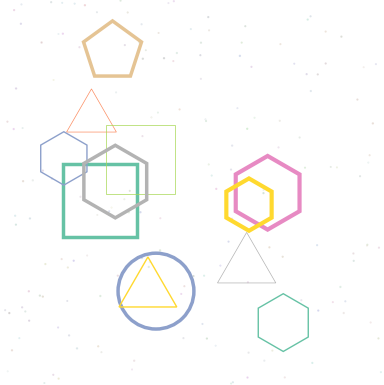[{"shape": "square", "thickness": 2.5, "radius": 0.47, "center": [0.26, 0.478]}, {"shape": "hexagon", "thickness": 1, "radius": 0.37, "center": [0.736, 0.162]}, {"shape": "triangle", "thickness": 0.5, "radius": 0.37, "center": [0.238, 0.694]}, {"shape": "circle", "thickness": 2.5, "radius": 0.49, "center": [0.405, 0.244]}, {"shape": "hexagon", "thickness": 1, "radius": 0.35, "center": [0.166, 0.588]}, {"shape": "hexagon", "thickness": 3, "radius": 0.48, "center": [0.695, 0.499]}, {"shape": "square", "thickness": 0.5, "radius": 0.45, "center": [0.364, 0.586]}, {"shape": "hexagon", "thickness": 3, "radius": 0.34, "center": [0.647, 0.469]}, {"shape": "triangle", "thickness": 1, "radius": 0.43, "center": [0.384, 0.246]}, {"shape": "pentagon", "thickness": 2.5, "radius": 0.4, "center": [0.292, 0.867]}, {"shape": "hexagon", "thickness": 2.5, "radius": 0.47, "center": [0.299, 0.528]}, {"shape": "triangle", "thickness": 0.5, "radius": 0.44, "center": [0.641, 0.309]}]